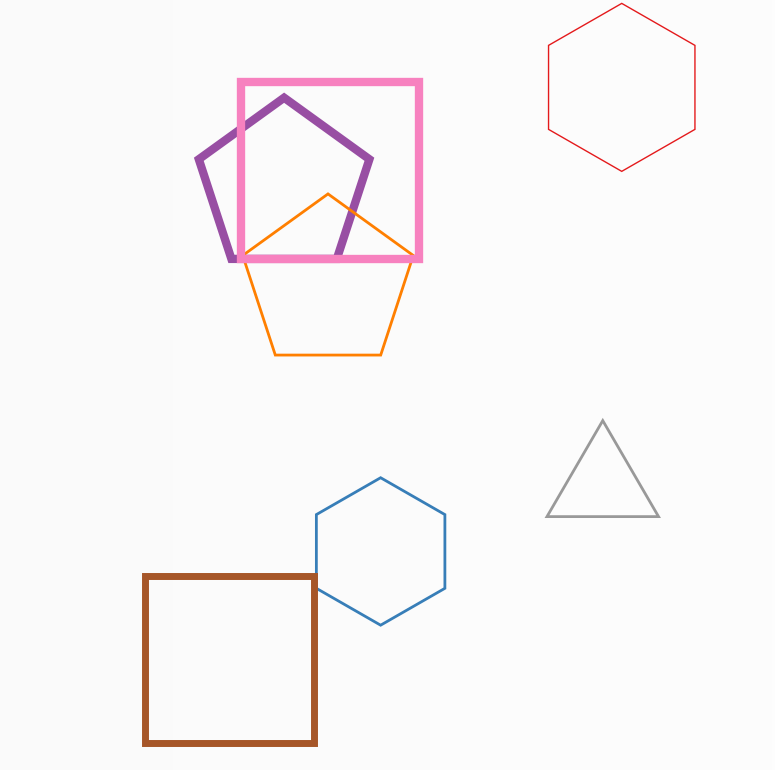[{"shape": "hexagon", "thickness": 0.5, "radius": 0.55, "center": [0.802, 0.887]}, {"shape": "hexagon", "thickness": 1, "radius": 0.48, "center": [0.491, 0.284]}, {"shape": "pentagon", "thickness": 3, "radius": 0.58, "center": [0.367, 0.757]}, {"shape": "pentagon", "thickness": 1, "radius": 0.58, "center": [0.423, 0.632]}, {"shape": "square", "thickness": 2.5, "radius": 0.54, "center": [0.296, 0.144]}, {"shape": "square", "thickness": 3, "radius": 0.57, "center": [0.426, 0.778]}, {"shape": "triangle", "thickness": 1, "radius": 0.42, "center": [0.778, 0.371]}]